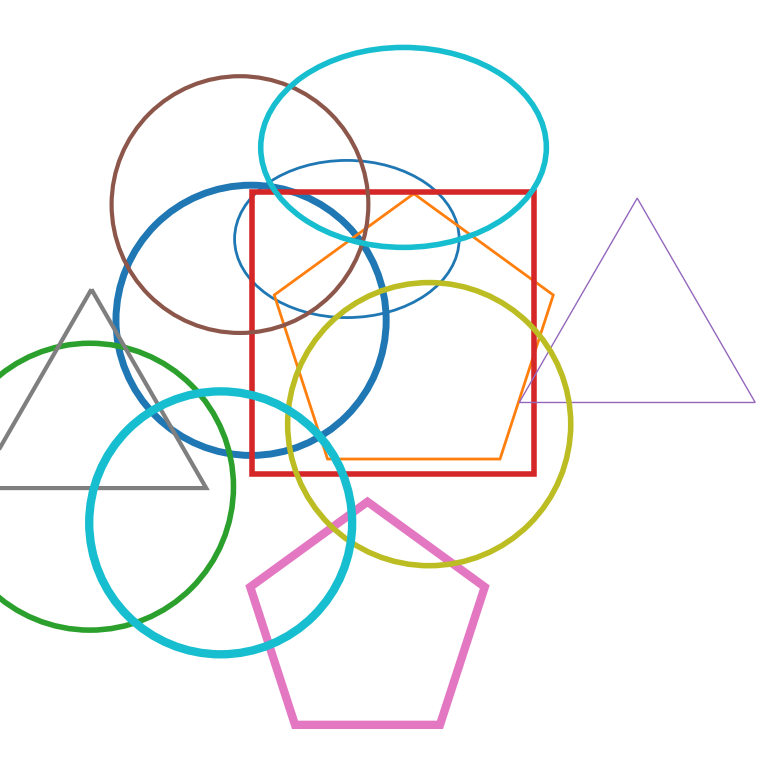[{"shape": "oval", "thickness": 1, "radius": 0.73, "center": [0.45, 0.69]}, {"shape": "circle", "thickness": 2.5, "radius": 0.88, "center": [0.326, 0.584]}, {"shape": "pentagon", "thickness": 1, "radius": 0.95, "center": [0.537, 0.558]}, {"shape": "circle", "thickness": 2, "radius": 0.93, "center": [0.117, 0.368]}, {"shape": "square", "thickness": 2, "radius": 0.91, "center": [0.51, 0.568]}, {"shape": "triangle", "thickness": 0.5, "radius": 0.88, "center": [0.828, 0.566]}, {"shape": "circle", "thickness": 1.5, "radius": 0.83, "center": [0.312, 0.734]}, {"shape": "pentagon", "thickness": 3, "radius": 0.8, "center": [0.477, 0.188]}, {"shape": "triangle", "thickness": 1.5, "radius": 0.86, "center": [0.119, 0.452]}, {"shape": "circle", "thickness": 2, "radius": 0.92, "center": [0.557, 0.449]}, {"shape": "circle", "thickness": 3, "radius": 0.85, "center": [0.287, 0.321]}, {"shape": "oval", "thickness": 2, "radius": 0.93, "center": [0.524, 0.809]}]